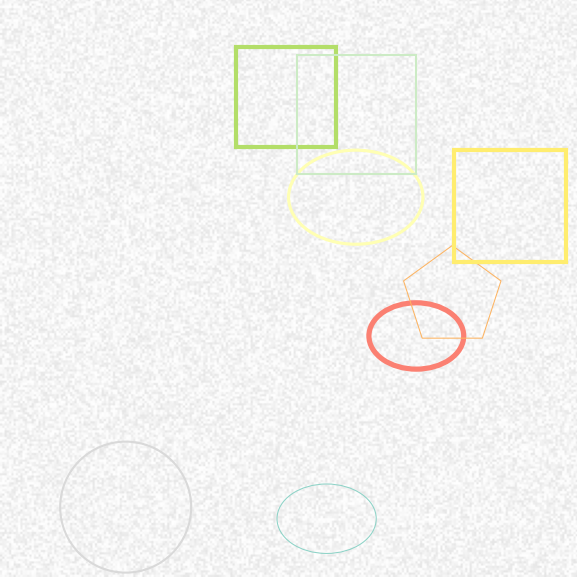[{"shape": "oval", "thickness": 0.5, "radius": 0.43, "center": [0.566, 0.101]}, {"shape": "oval", "thickness": 1.5, "radius": 0.58, "center": [0.616, 0.658]}, {"shape": "oval", "thickness": 2.5, "radius": 0.41, "center": [0.721, 0.417]}, {"shape": "pentagon", "thickness": 0.5, "radius": 0.44, "center": [0.783, 0.485]}, {"shape": "square", "thickness": 2, "radius": 0.44, "center": [0.495, 0.831]}, {"shape": "circle", "thickness": 1, "radius": 0.57, "center": [0.218, 0.121]}, {"shape": "square", "thickness": 1, "radius": 0.51, "center": [0.617, 0.801]}, {"shape": "square", "thickness": 2, "radius": 0.49, "center": [0.883, 0.642]}]